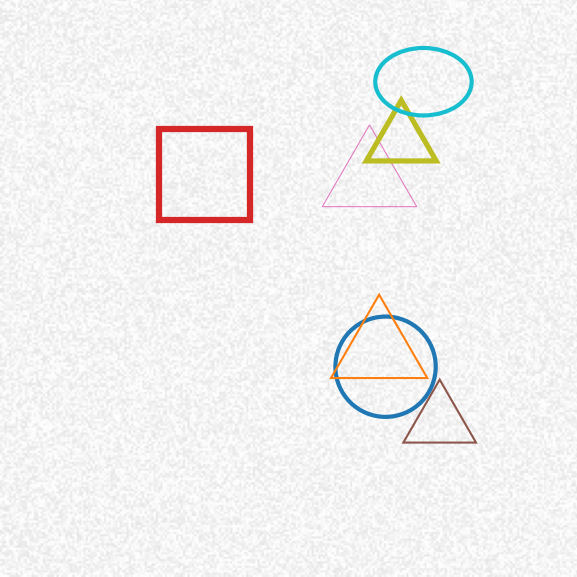[{"shape": "circle", "thickness": 2, "radius": 0.43, "center": [0.668, 0.364]}, {"shape": "triangle", "thickness": 1, "radius": 0.48, "center": [0.657, 0.393]}, {"shape": "square", "thickness": 3, "radius": 0.39, "center": [0.354, 0.697]}, {"shape": "triangle", "thickness": 1, "radius": 0.36, "center": [0.761, 0.269]}, {"shape": "triangle", "thickness": 0.5, "radius": 0.47, "center": [0.64, 0.688]}, {"shape": "triangle", "thickness": 2.5, "radius": 0.35, "center": [0.695, 0.755]}, {"shape": "oval", "thickness": 2, "radius": 0.42, "center": [0.733, 0.858]}]